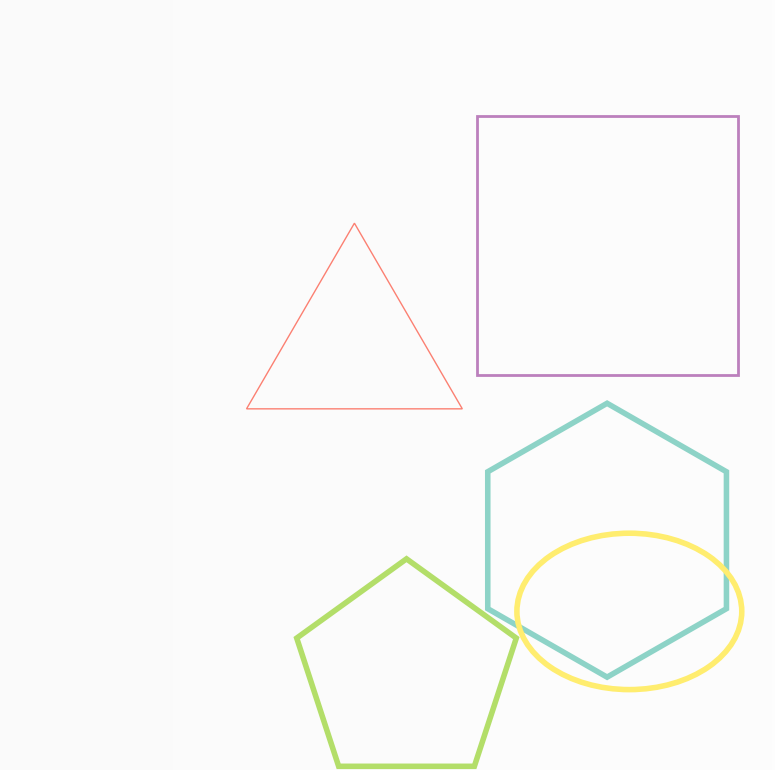[{"shape": "hexagon", "thickness": 2, "radius": 0.89, "center": [0.783, 0.298]}, {"shape": "triangle", "thickness": 0.5, "radius": 0.8, "center": [0.457, 0.549]}, {"shape": "pentagon", "thickness": 2, "radius": 0.74, "center": [0.525, 0.125]}, {"shape": "square", "thickness": 1, "radius": 0.84, "center": [0.784, 0.681]}, {"shape": "oval", "thickness": 2, "radius": 0.73, "center": [0.812, 0.206]}]